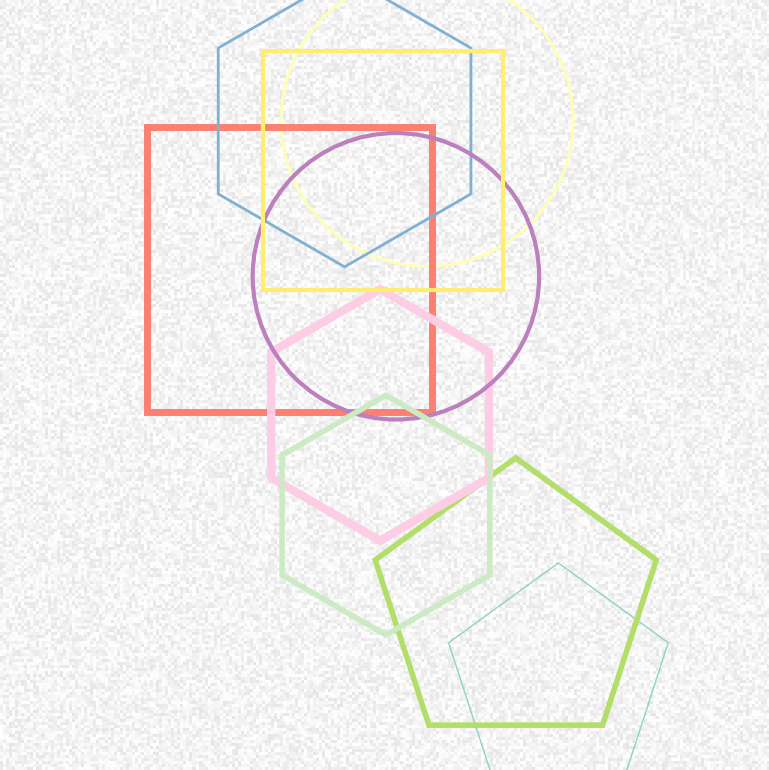[{"shape": "pentagon", "thickness": 0.5, "radius": 0.75, "center": [0.725, 0.119]}, {"shape": "circle", "thickness": 1, "radius": 0.95, "center": [0.555, 0.844]}, {"shape": "square", "thickness": 2.5, "radius": 0.92, "center": [0.376, 0.65]}, {"shape": "hexagon", "thickness": 1, "radius": 0.95, "center": [0.448, 0.843]}, {"shape": "pentagon", "thickness": 2, "radius": 0.96, "center": [0.67, 0.213]}, {"shape": "hexagon", "thickness": 3, "radius": 0.82, "center": [0.494, 0.461]}, {"shape": "circle", "thickness": 1.5, "radius": 0.93, "center": [0.514, 0.641]}, {"shape": "hexagon", "thickness": 2, "radius": 0.78, "center": [0.501, 0.331]}, {"shape": "square", "thickness": 1.5, "radius": 0.78, "center": [0.497, 0.779]}]